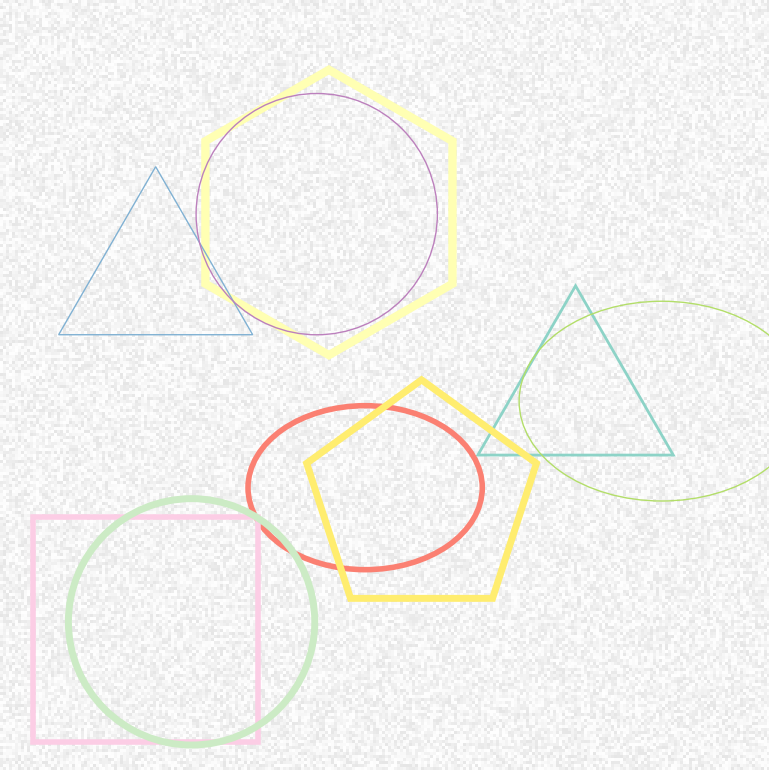[{"shape": "triangle", "thickness": 1, "radius": 0.73, "center": [0.747, 0.482]}, {"shape": "hexagon", "thickness": 3, "radius": 0.93, "center": [0.427, 0.724]}, {"shape": "oval", "thickness": 2, "radius": 0.76, "center": [0.474, 0.367]}, {"shape": "triangle", "thickness": 0.5, "radius": 0.73, "center": [0.202, 0.638]}, {"shape": "oval", "thickness": 0.5, "radius": 0.93, "center": [0.859, 0.479]}, {"shape": "square", "thickness": 2, "radius": 0.73, "center": [0.189, 0.182]}, {"shape": "circle", "thickness": 0.5, "radius": 0.78, "center": [0.411, 0.722]}, {"shape": "circle", "thickness": 2.5, "radius": 0.8, "center": [0.249, 0.192]}, {"shape": "pentagon", "thickness": 2.5, "radius": 0.78, "center": [0.547, 0.35]}]